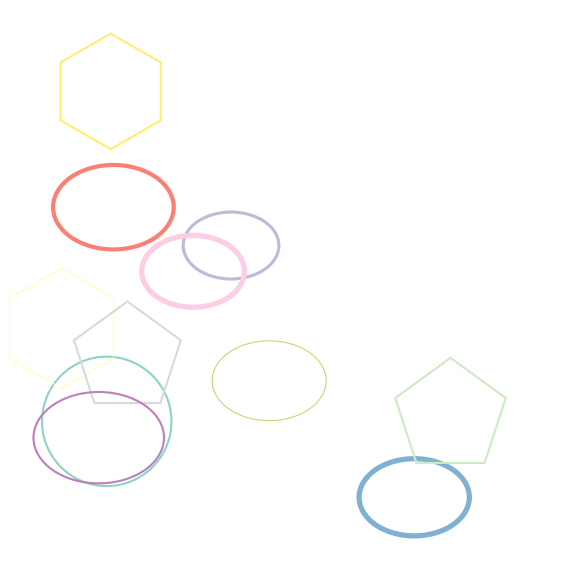[{"shape": "circle", "thickness": 1, "radius": 0.56, "center": [0.185, 0.269]}, {"shape": "hexagon", "thickness": 0.5, "radius": 0.52, "center": [0.107, 0.431]}, {"shape": "oval", "thickness": 1.5, "radius": 0.41, "center": [0.4, 0.574]}, {"shape": "oval", "thickness": 2, "radius": 0.52, "center": [0.196, 0.64]}, {"shape": "oval", "thickness": 2.5, "radius": 0.48, "center": [0.717, 0.138]}, {"shape": "oval", "thickness": 0.5, "radius": 0.49, "center": [0.466, 0.34]}, {"shape": "oval", "thickness": 2.5, "radius": 0.44, "center": [0.334, 0.529]}, {"shape": "pentagon", "thickness": 1, "radius": 0.49, "center": [0.221, 0.38]}, {"shape": "oval", "thickness": 1, "radius": 0.57, "center": [0.171, 0.241]}, {"shape": "pentagon", "thickness": 1, "radius": 0.5, "center": [0.78, 0.279]}, {"shape": "hexagon", "thickness": 1, "radius": 0.5, "center": [0.192, 0.841]}]